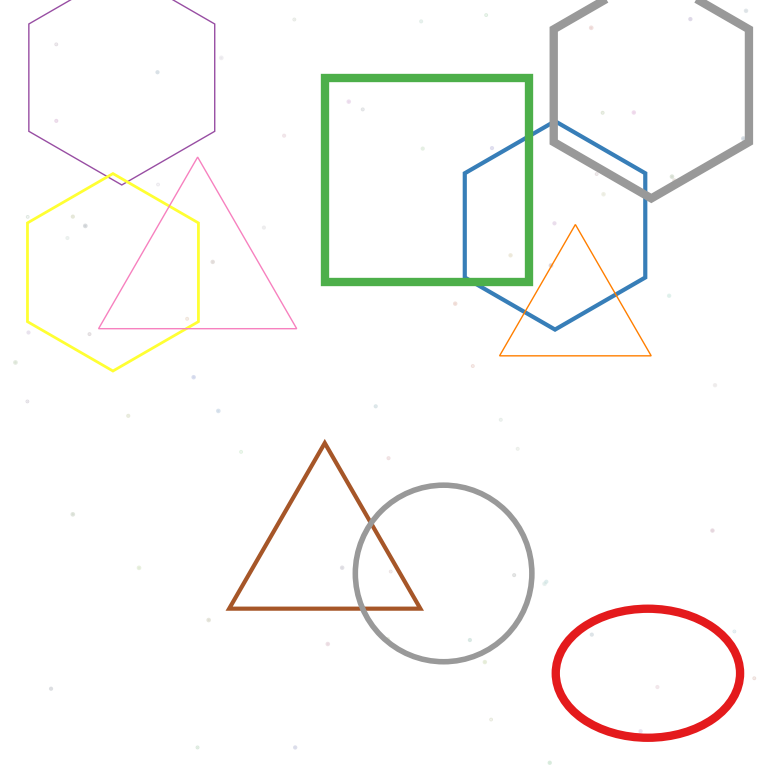[{"shape": "oval", "thickness": 3, "radius": 0.6, "center": [0.841, 0.126]}, {"shape": "hexagon", "thickness": 1.5, "radius": 0.68, "center": [0.721, 0.707]}, {"shape": "square", "thickness": 3, "radius": 0.66, "center": [0.555, 0.766]}, {"shape": "hexagon", "thickness": 0.5, "radius": 0.7, "center": [0.158, 0.899]}, {"shape": "triangle", "thickness": 0.5, "radius": 0.57, "center": [0.747, 0.595]}, {"shape": "hexagon", "thickness": 1, "radius": 0.64, "center": [0.147, 0.646]}, {"shape": "triangle", "thickness": 1.5, "radius": 0.72, "center": [0.422, 0.281]}, {"shape": "triangle", "thickness": 0.5, "radius": 0.74, "center": [0.257, 0.647]}, {"shape": "hexagon", "thickness": 3, "radius": 0.73, "center": [0.846, 0.889]}, {"shape": "circle", "thickness": 2, "radius": 0.57, "center": [0.576, 0.255]}]